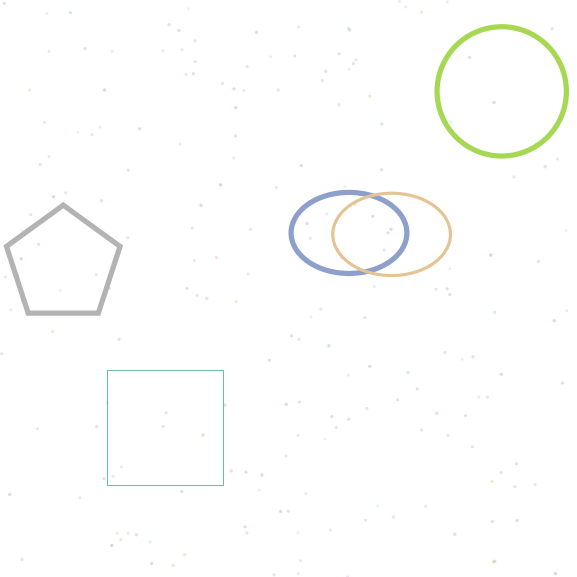[{"shape": "square", "thickness": 0.5, "radius": 0.5, "center": [0.286, 0.259]}, {"shape": "oval", "thickness": 2.5, "radius": 0.5, "center": [0.604, 0.596]}, {"shape": "circle", "thickness": 2.5, "radius": 0.56, "center": [0.869, 0.841]}, {"shape": "oval", "thickness": 1.5, "radius": 0.51, "center": [0.678, 0.593]}, {"shape": "pentagon", "thickness": 2.5, "radius": 0.52, "center": [0.11, 0.541]}]